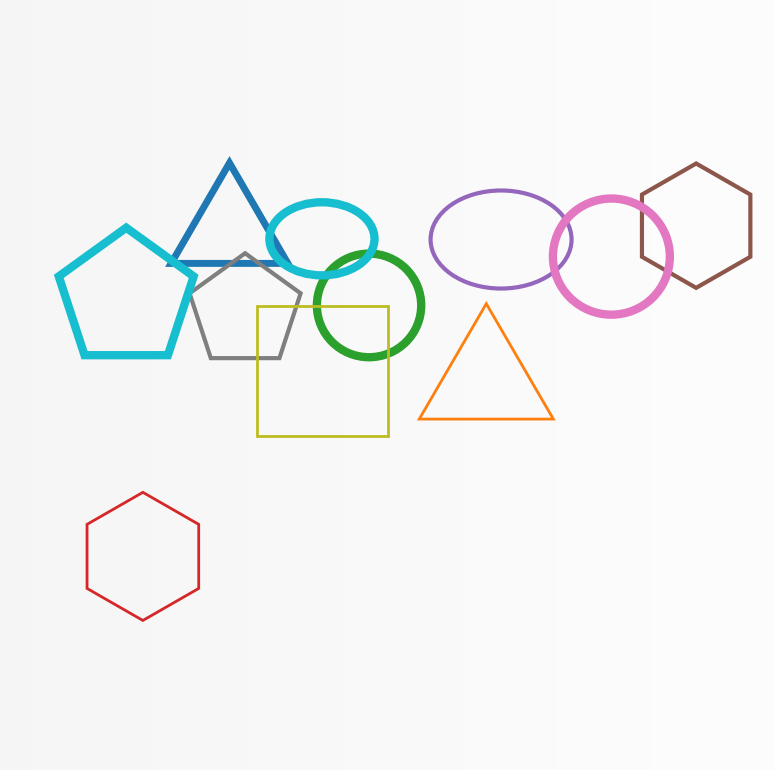[{"shape": "triangle", "thickness": 2.5, "radius": 0.43, "center": [0.296, 0.701]}, {"shape": "triangle", "thickness": 1, "radius": 0.5, "center": [0.627, 0.506]}, {"shape": "circle", "thickness": 3, "radius": 0.34, "center": [0.476, 0.603]}, {"shape": "hexagon", "thickness": 1, "radius": 0.42, "center": [0.184, 0.277]}, {"shape": "oval", "thickness": 1.5, "radius": 0.45, "center": [0.647, 0.689]}, {"shape": "hexagon", "thickness": 1.5, "radius": 0.4, "center": [0.898, 0.707]}, {"shape": "circle", "thickness": 3, "radius": 0.38, "center": [0.789, 0.667]}, {"shape": "pentagon", "thickness": 1.5, "radius": 0.38, "center": [0.316, 0.596]}, {"shape": "square", "thickness": 1, "radius": 0.42, "center": [0.416, 0.518]}, {"shape": "pentagon", "thickness": 3, "radius": 0.46, "center": [0.163, 0.613]}, {"shape": "oval", "thickness": 3, "radius": 0.34, "center": [0.415, 0.69]}]